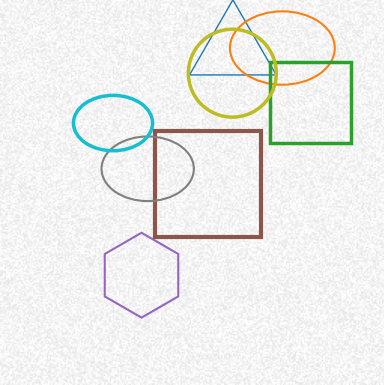[{"shape": "triangle", "thickness": 1, "radius": 0.65, "center": [0.605, 0.87]}, {"shape": "oval", "thickness": 1.5, "radius": 0.68, "center": [0.733, 0.875]}, {"shape": "square", "thickness": 2.5, "radius": 0.52, "center": [0.807, 0.734]}, {"shape": "hexagon", "thickness": 1.5, "radius": 0.55, "center": [0.368, 0.285]}, {"shape": "square", "thickness": 3, "radius": 0.69, "center": [0.541, 0.523]}, {"shape": "oval", "thickness": 1.5, "radius": 0.6, "center": [0.384, 0.562]}, {"shape": "circle", "thickness": 2.5, "radius": 0.57, "center": [0.603, 0.81]}, {"shape": "oval", "thickness": 2.5, "radius": 0.51, "center": [0.294, 0.68]}]